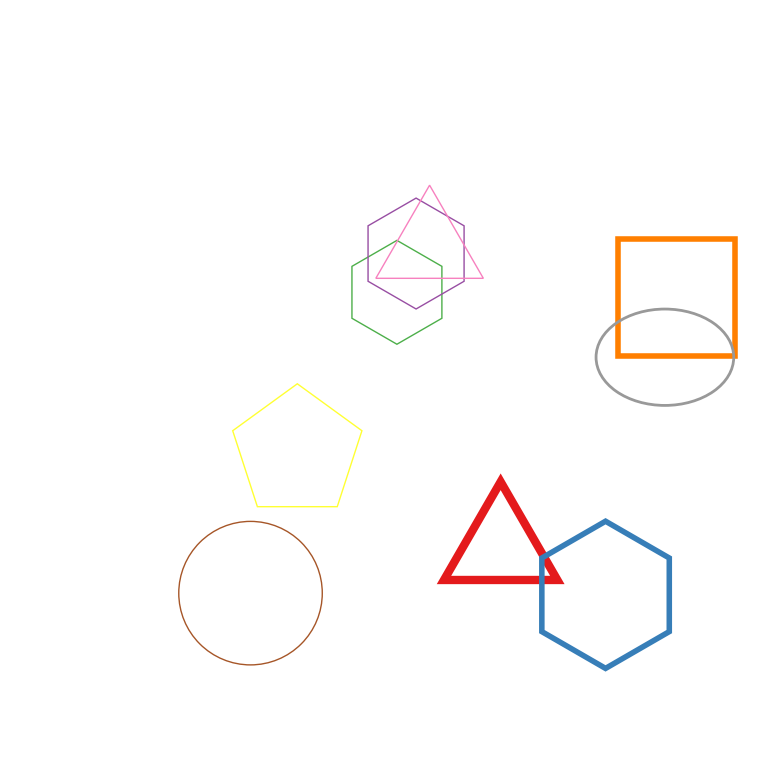[{"shape": "triangle", "thickness": 3, "radius": 0.43, "center": [0.65, 0.289]}, {"shape": "hexagon", "thickness": 2, "radius": 0.48, "center": [0.786, 0.228]}, {"shape": "hexagon", "thickness": 0.5, "radius": 0.34, "center": [0.515, 0.62]}, {"shape": "hexagon", "thickness": 0.5, "radius": 0.36, "center": [0.54, 0.671]}, {"shape": "square", "thickness": 2, "radius": 0.38, "center": [0.879, 0.614]}, {"shape": "pentagon", "thickness": 0.5, "radius": 0.44, "center": [0.386, 0.413]}, {"shape": "circle", "thickness": 0.5, "radius": 0.47, "center": [0.325, 0.23]}, {"shape": "triangle", "thickness": 0.5, "radius": 0.4, "center": [0.558, 0.679]}, {"shape": "oval", "thickness": 1, "radius": 0.45, "center": [0.863, 0.536]}]